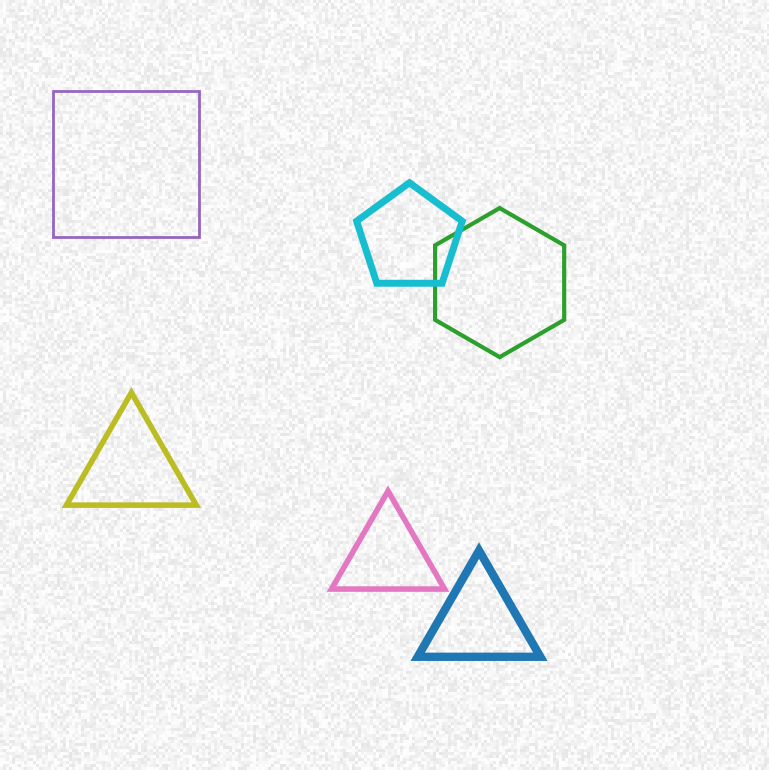[{"shape": "triangle", "thickness": 3, "radius": 0.46, "center": [0.622, 0.193]}, {"shape": "hexagon", "thickness": 1.5, "radius": 0.48, "center": [0.649, 0.633]}, {"shape": "square", "thickness": 1, "radius": 0.48, "center": [0.164, 0.787]}, {"shape": "triangle", "thickness": 2, "radius": 0.42, "center": [0.504, 0.277]}, {"shape": "triangle", "thickness": 2, "radius": 0.49, "center": [0.171, 0.393]}, {"shape": "pentagon", "thickness": 2.5, "radius": 0.36, "center": [0.532, 0.69]}]